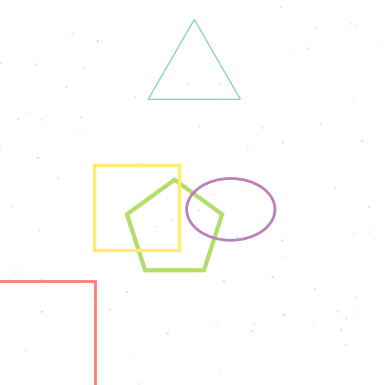[{"shape": "triangle", "thickness": 1, "radius": 0.69, "center": [0.505, 0.811]}, {"shape": "square", "thickness": 2, "radius": 0.73, "center": [0.102, 0.125]}, {"shape": "pentagon", "thickness": 3, "radius": 0.65, "center": [0.453, 0.403]}, {"shape": "oval", "thickness": 2, "radius": 0.57, "center": [0.599, 0.456]}, {"shape": "square", "thickness": 2.5, "radius": 0.55, "center": [0.354, 0.461]}]